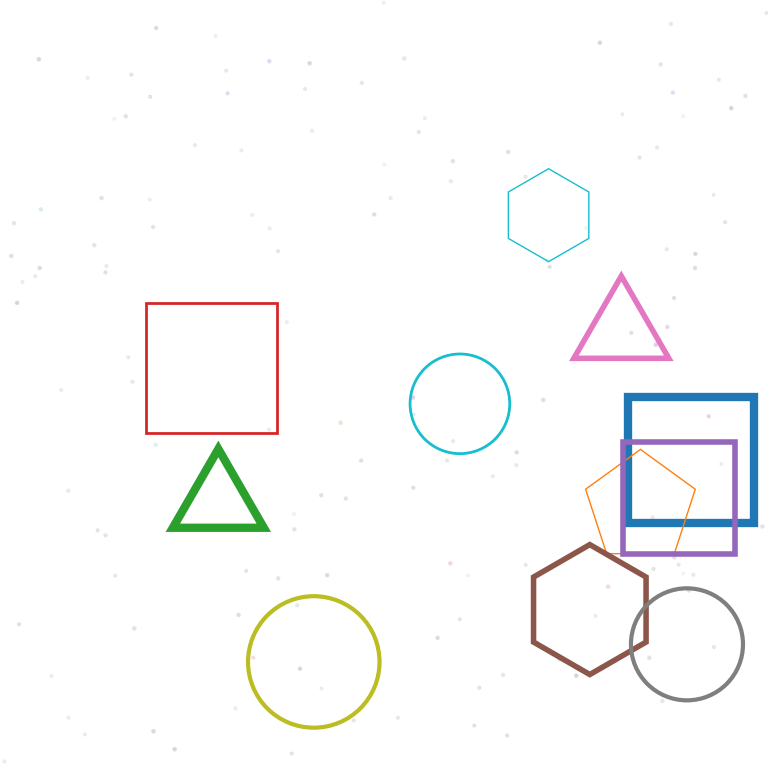[{"shape": "square", "thickness": 3, "radius": 0.41, "center": [0.898, 0.403]}, {"shape": "pentagon", "thickness": 0.5, "radius": 0.37, "center": [0.832, 0.341]}, {"shape": "triangle", "thickness": 3, "radius": 0.34, "center": [0.284, 0.349]}, {"shape": "square", "thickness": 1, "radius": 0.42, "center": [0.274, 0.522]}, {"shape": "square", "thickness": 2, "radius": 0.36, "center": [0.882, 0.353]}, {"shape": "hexagon", "thickness": 2, "radius": 0.42, "center": [0.766, 0.208]}, {"shape": "triangle", "thickness": 2, "radius": 0.36, "center": [0.807, 0.57]}, {"shape": "circle", "thickness": 1.5, "radius": 0.36, "center": [0.892, 0.163]}, {"shape": "circle", "thickness": 1.5, "radius": 0.43, "center": [0.408, 0.14]}, {"shape": "circle", "thickness": 1, "radius": 0.32, "center": [0.597, 0.476]}, {"shape": "hexagon", "thickness": 0.5, "radius": 0.3, "center": [0.712, 0.721]}]